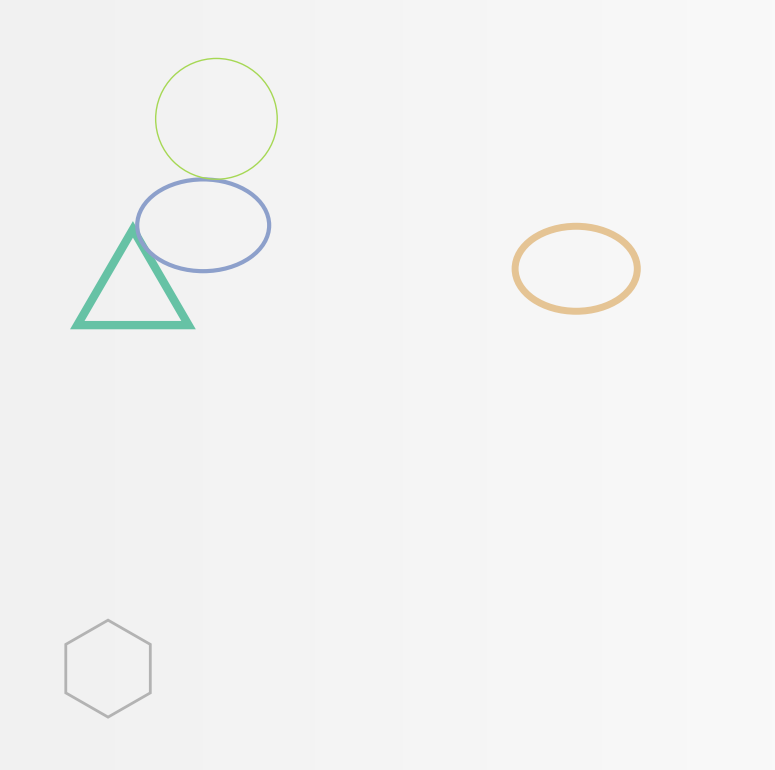[{"shape": "triangle", "thickness": 3, "radius": 0.41, "center": [0.172, 0.619]}, {"shape": "oval", "thickness": 1.5, "radius": 0.43, "center": [0.262, 0.707]}, {"shape": "circle", "thickness": 0.5, "radius": 0.39, "center": [0.279, 0.846]}, {"shape": "oval", "thickness": 2.5, "radius": 0.39, "center": [0.743, 0.651]}, {"shape": "hexagon", "thickness": 1, "radius": 0.31, "center": [0.139, 0.132]}]